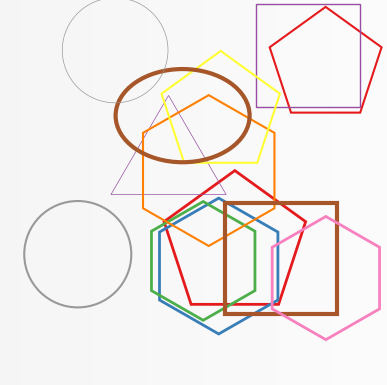[{"shape": "pentagon", "thickness": 1.5, "radius": 0.76, "center": [0.84, 0.83]}, {"shape": "pentagon", "thickness": 2, "radius": 0.96, "center": [0.606, 0.365]}, {"shape": "hexagon", "thickness": 2, "radius": 0.88, "center": [0.564, 0.309]}, {"shape": "hexagon", "thickness": 2, "radius": 0.77, "center": [0.524, 0.322]}, {"shape": "triangle", "thickness": 0.5, "radius": 0.86, "center": [0.435, 0.58]}, {"shape": "square", "thickness": 1, "radius": 0.67, "center": [0.794, 0.855]}, {"shape": "hexagon", "thickness": 1.5, "radius": 0.98, "center": [0.539, 0.557]}, {"shape": "pentagon", "thickness": 1.5, "radius": 0.8, "center": [0.57, 0.707]}, {"shape": "oval", "thickness": 3, "radius": 0.86, "center": [0.471, 0.7]}, {"shape": "square", "thickness": 3, "radius": 0.72, "center": [0.726, 0.328]}, {"shape": "hexagon", "thickness": 2, "radius": 0.8, "center": [0.841, 0.278]}, {"shape": "circle", "thickness": 0.5, "radius": 0.68, "center": [0.297, 0.869]}, {"shape": "circle", "thickness": 1.5, "radius": 0.69, "center": [0.201, 0.34]}]